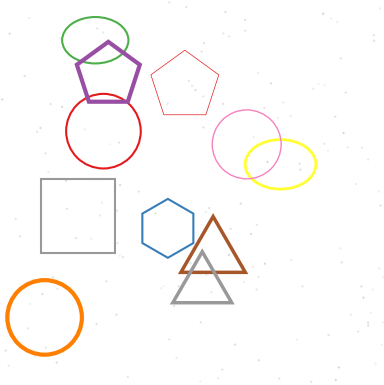[{"shape": "circle", "thickness": 1.5, "radius": 0.48, "center": [0.269, 0.659]}, {"shape": "pentagon", "thickness": 0.5, "radius": 0.46, "center": [0.48, 0.777]}, {"shape": "hexagon", "thickness": 1.5, "radius": 0.38, "center": [0.436, 0.407]}, {"shape": "oval", "thickness": 1.5, "radius": 0.43, "center": [0.248, 0.896]}, {"shape": "pentagon", "thickness": 3, "radius": 0.43, "center": [0.281, 0.805]}, {"shape": "circle", "thickness": 3, "radius": 0.48, "center": [0.116, 0.176]}, {"shape": "oval", "thickness": 2, "radius": 0.46, "center": [0.729, 0.573]}, {"shape": "triangle", "thickness": 2.5, "radius": 0.48, "center": [0.554, 0.341]}, {"shape": "circle", "thickness": 1, "radius": 0.45, "center": [0.641, 0.625]}, {"shape": "square", "thickness": 1.5, "radius": 0.48, "center": [0.204, 0.438]}, {"shape": "triangle", "thickness": 2.5, "radius": 0.44, "center": [0.525, 0.258]}]